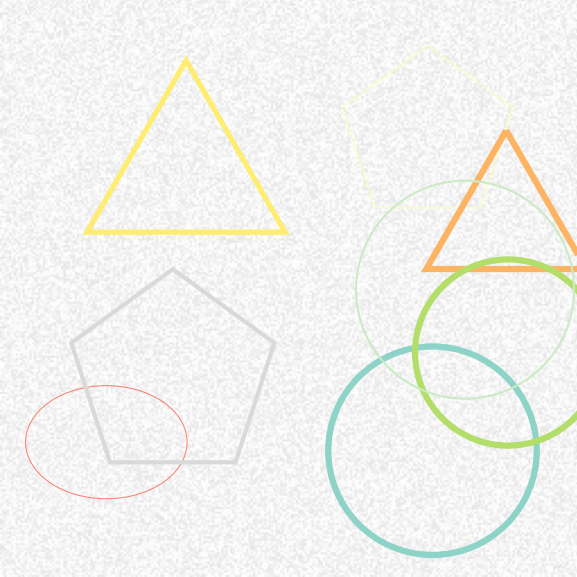[{"shape": "circle", "thickness": 3, "radius": 0.9, "center": [0.749, 0.219]}, {"shape": "pentagon", "thickness": 0.5, "radius": 0.78, "center": [0.74, 0.765]}, {"shape": "oval", "thickness": 0.5, "radius": 0.7, "center": [0.184, 0.233]}, {"shape": "triangle", "thickness": 3, "radius": 0.8, "center": [0.877, 0.613]}, {"shape": "circle", "thickness": 3, "radius": 0.81, "center": [0.88, 0.389]}, {"shape": "pentagon", "thickness": 2, "radius": 0.92, "center": [0.299, 0.348]}, {"shape": "circle", "thickness": 1, "radius": 0.94, "center": [0.805, 0.497]}, {"shape": "triangle", "thickness": 2.5, "radius": 0.99, "center": [0.322, 0.696]}]